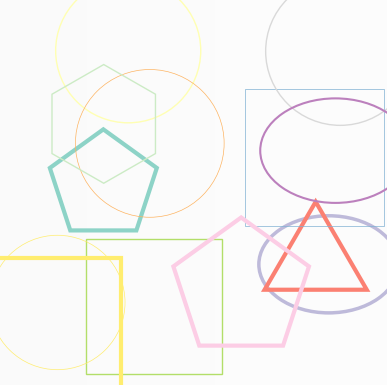[{"shape": "pentagon", "thickness": 3, "radius": 0.73, "center": [0.267, 0.519]}, {"shape": "circle", "thickness": 1, "radius": 0.94, "center": [0.331, 0.868]}, {"shape": "oval", "thickness": 2.5, "radius": 0.9, "center": [0.848, 0.313]}, {"shape": "triangle", "thickness": 3, "radius": 0.76, "center": [0.815, 0.324]}, {"shape": "square", "thickness": 0.5, "radius": 0.89, "center": [0.812, 0.591]}, {"shape": "circle", "thickness": 0.5, "radius": 0.96, "center": [0.387, 0.628]}, {"shape": "square", "thickness": 1, "radius": 0.88, "center": [0.397, 0.205]}, {"shape": "pentagon", "thickness": 3, "radius": 0.92, "center": [0.622, 0.251]}, {"shape": "circle", "thickness": 1, "radius": 0.96, "center": [0.878, 0.867]}, {"shape": "oval", "thickness": 1.5, "radius": 0.97, "center": [0.865, 0.609]}, {"shape": "hexagon", "thickness": 1, "radius": 0.77, "center": [0.268, 0.678]}, {"shape": "circle", "thickness": 0.5, "radius": 0.87, "center": [0.148, 0.214]}, {"shape": "square", "thickness": 3, "radius": 0.86, "center": [0.142, 0.159]}]